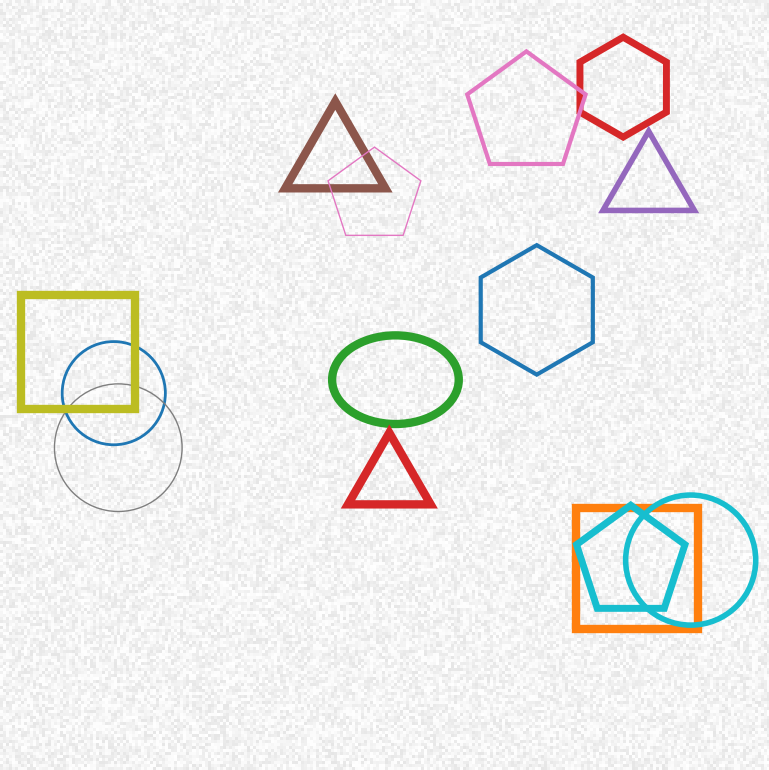[{"shape": "circle", "thickness": 1, "radius": 0.34, "center": [0.148, 0.489]}, {"shape": "hexagon", "thickness": 1.5, "radius": 0.42, "center": [0.697, 0.598]}, {"shape": "square", "thickness": 3, "radius": 0.39, "center": [0.827, 0.261]}, {"shape": "oval", "thickness": 3, "radius": 0.41, "center": [0.514, 0.507]}, {"shape": "hexagon", "thickness": 2.5, "radius": 0.32, "center": [0.809, 0.887]}, {"shape": "triangle", "thickness": 3, "radius": 0.31, "center": [0.506, 0.376]}, {"shape": "triangle", "thickness": 2, "radius": 0.34, "center": [0.842, 0.761]}, {"shape": "triangle", "thickness": 3, "radius": 0.38, "center": [0.435, 0.793]}, {"shape": "pentagon", "thickness": 1.5, "radius": 0.4, "center": [0.684, 0.852]}, {"shape": "pentagon", "thickness": 0.5, "radius": 0.32, "center": [0.486, 0.746]}, {"shape": "circle", "thickness": 0.5, "radius": 0.41, "center": [0.154, 0.419]}, {"shape": "square", "thickness": 3, "radius": 0.37, "center": [0.101, 0.542]}, {"shape": "pentagon", "thickness": 2.5, "radius": 0.37, "center": [0.819, 0.27]}, {"shape": "circle", "thickness": 2, "radius": 0.42, "center": [0.897, 0.273]}]